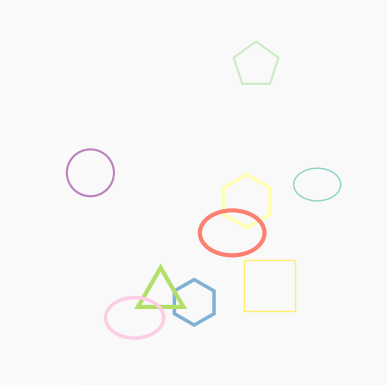[{"shape": "oval", "thickness": 1, "radius": 0.3, "center": [0.819, 0.521]}, {"shape": "hexagon", "thickness": 2.5, "radius": 0.34, "center": [0.637, 0.478]}, {"shape": "oval", "thickness": 3, "radius": 0.42, "center": [0.599, 0.395]}, {"shape": "hexagon", "thickness": 2.5, "radius": 0.3, "center": [0.501, 0.215]}, {"shape": "triangle", "thickness": 3, "radius": 0.34, "center": [0.415, 0.237]}, {"shape": "oval", "thickness": 2.5, "radius": 0.38, "center": [0.347, 0.174]}, {"shape": "circle", "thickness": 1.5, "radius": 0.3, "center": [0.233, 0.551]}, {"shape": "pentagon", "thickness": 1.5, "radius": 0.3, "center": [0.661, 0.831]}, {"shape": "square", "thickness": 1, "radius": 0.33, "center": [0.697, 0.259]}]